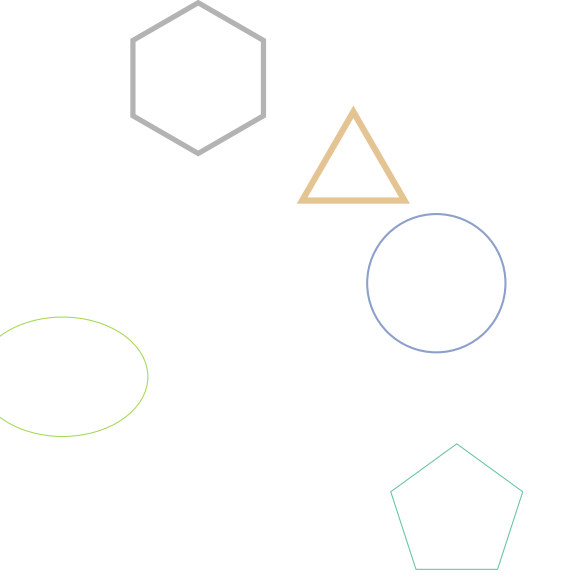[{"shape": "pentagon", "thickness": 0.5, "radius": 0.6, "center": [0.791, 0.11]}, {"shape": "circle", "thickness": 1, "radius": 0.6, "center": [0.756, 0.509]}, {"shape": "oval", "thickness": 0.5, "radius": 0.74, "center": [0.108, 0.347]}, {"shape": "triangle", "thickness": 3, "radius": 0.51, "center": [0.612, 0.703]}, {"shape": "hexagon", "thickness": 2.5, "radius": 0.65, "center": [0.343, 0.864]}]